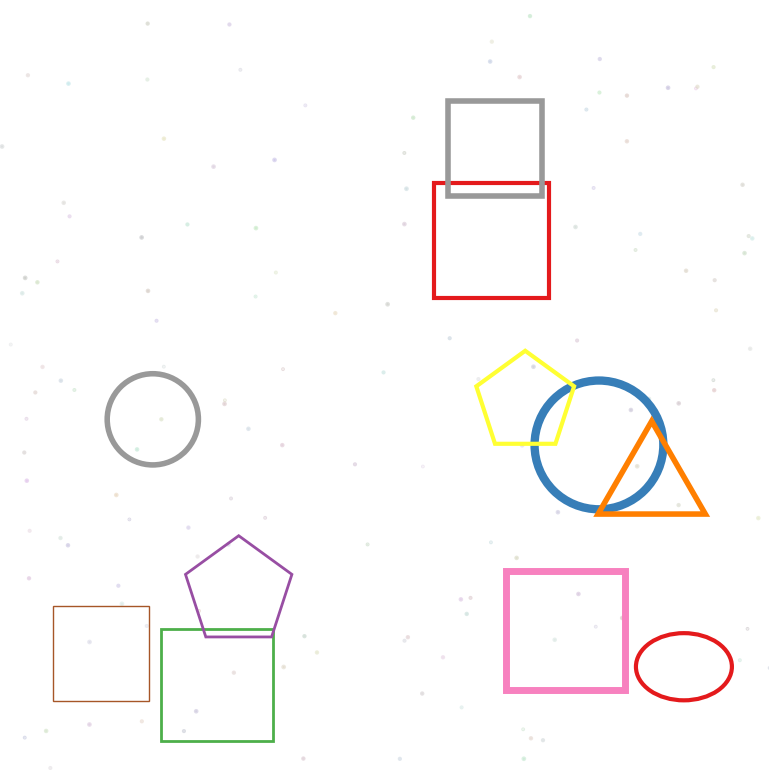[{"shape": "square", "thickness": 1.5, "radius": 0.37, "center": [0.639, 0.688]}, {"shape": "oval", "thickness": 1.5, "radius": 0.31, "center": [0.888, 0.134]}, {"shape": "circle", "thickness": 3, "radius": 0.42, "center": [0.778, 0.422]}, {"shape": "square", "thickness": 1, "radius": 0.36, "center": [0.282, 0.111]}, {"shape": "pentagon", "thickness": 1, "radius": 0.36, "center": [0.31, 0.232]}, {"shape": "triangle", "thickness": 2, "radius": 0.4, "center": [0.846, 0.373]}, {"shape": "pentagon", "thickness": 1.5, "radius": 0.33, "center": [0.682, 0.478]}, {"shape": "square", "thickness": 0.5, "radius": 0.31, "center": [0.132, 0.151]}, {"shape": "square", "thickness": 2.5, "radius": 0.38, "center": [0.734, 0.181]}, {"shape": "circle", "thickness": 2, "radius": 0.3, "center": [0.198, 0.455]}, {"shape": "square", "thickness": 2, "radius": 0.31, "center": [0.643, 0.807]}]